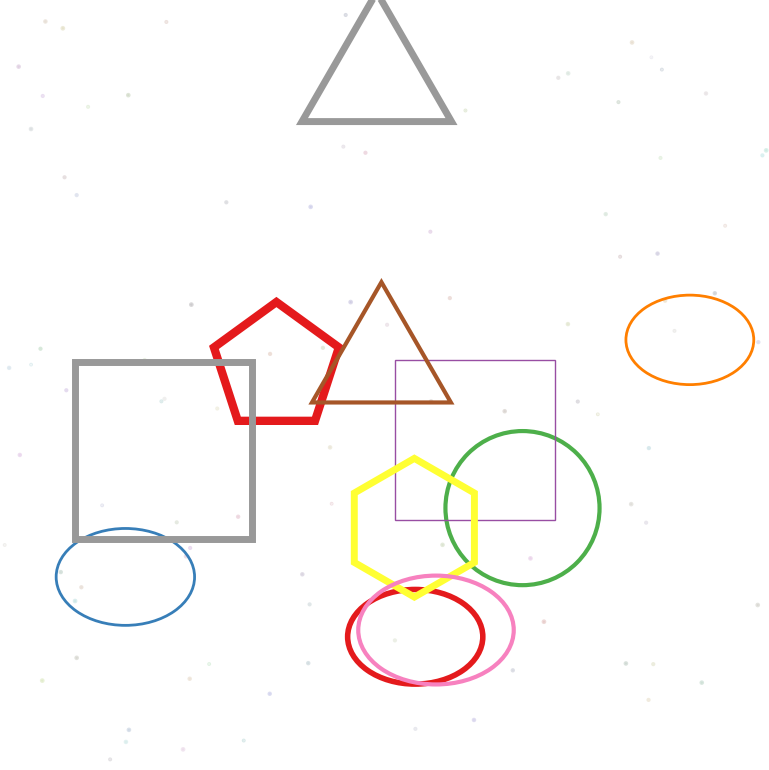[{"shape": "oval", "thickness": 2, "radius": 0.44, "center": [0.539, 0.173]}, {"shape": "pentagon", "thickness": 3, "radius": 0.43, "center": [0.359, 0.522]}, {"shape": "oval", "thickness": 1, "radius": 0.45, "center": [0.163, 0.251]}, {"shape": "circle", "thickness": 1.5, "radius": 0.5, "center": [0.679, 0.34]}, {"shape": "square", "thickness": 0.5, "radius": 0.52, "center": [0.617, 0.428]}, {"shape": "oval", "thickness": 1, "radius": 0.42, "center": [0.896, 0.559]}, {"shape": "hexagon", "thickness": 2.5, "radius": 0.45, "center": [0.538, 0.315]}, {"shape": "triangle", "thickness": 1.5, "radius": 0.52, "center": [0.495, 0.529]}, {"shape": "oval", "thickness": 1.5, "radius": 0.5, "center": [0.566, 0.182]}, {"shape": "triangle", "thickness": 2.5, "radius": 0.56, "center": [0.489, 0.898]}, {"shape": "square", "thickness": 2.5, "radius": 0.57, "center": [0.212, 0.415]}]